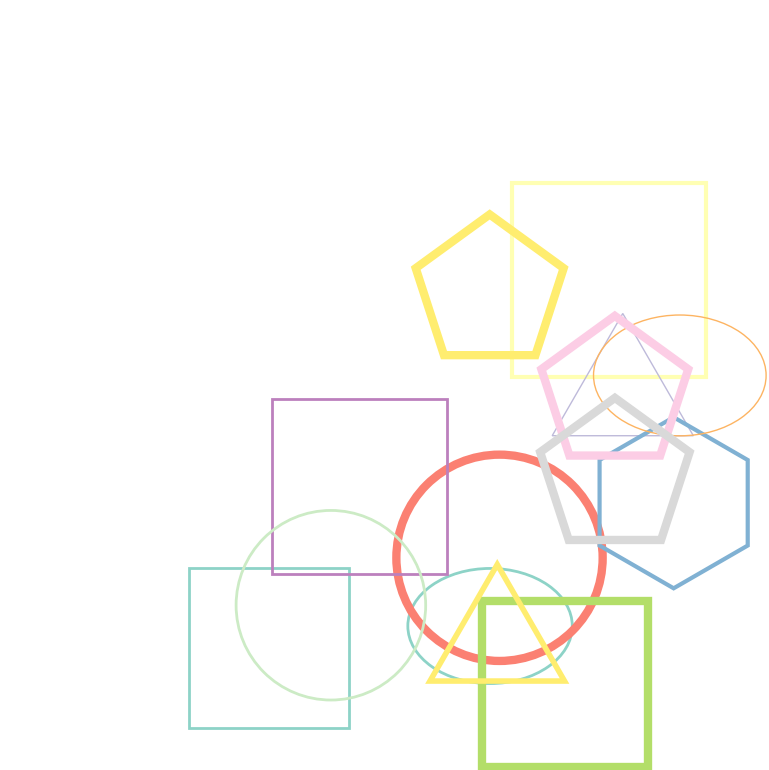[{"shape": "square", "thickness": 1, "radius": 0.52, "center": [0.349, 0.159]}, {"shape": "oval", "thickness": 1, "radius": 0.53, "center": [0.636, 0.187]}, {"shape": "square", "thickness": 1.5, "radius": 0.63, "center": [0.791, 0.636]}, {"shape": "triangle", "thickness": 0.5, "radius": 0.53, "center": [0.809, 0.487]}, {"shape": "circle", "thickness": 3, "radius": 0.67, "center": [0.649, 0.276]}, {"shape": "hexagon", "thickness": 1.5, "radius": 0.56, "center": [0.875, 0.347]}, {"shape": "oval", "thickness": 0.5, "radius": 0.56, "center": [0.883, 0.512]}, {"shape": "square", "thickness": 3, "radius": 0.54, "center": [0.734, 0.111]}, {"shape": "pentagon", "thickness": 3, "radius": 0.5, "center": [0.798, 0.49]}, {"shape": "pentagon", "thickness": 3, "radius": 0.51, "center": [0.799, 0.381]}, {"shape": "square", "thickness": 1, "radius": 0.57, "center": [0.466, 0.368]}, {"shape": "circle", "thickness": 1, "radius": 0.62, "center": [0.43, 0.214]}, {"shape": "pentagon", "thickness": 3, "radius": 0.51, "center": [0.636, 0.62]}, {"shape": "triangle", "thickness": 2, "radius": 0.5, "center": [0.646, 0.166]}]